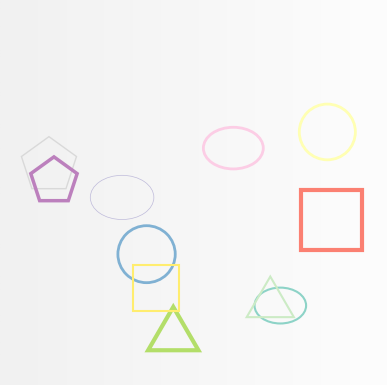[{"shape": "oval", "thickness": 1.5, "radius": 0.33, "center": [0.723, 0.206]}, {"shape": "circle", "thickness": 2, "radius": 0.36, "center": [0.845, 0.657]}, {"shape": "oval", "thickness": 0.5, "radius": 0.41, "center": [0.315, 0.487]}, {"shape": "square", "thickness": 3, "radius": 0.39, "center": [0.855, 0.429]}, {"shape": "circle", "thickness": 2, "radius": 0.37, "center": [0.378, 0.34]}, {"shape": "triangle", "thickness": 3, "radius": 0.37, "center": [0.447, 0.128]}, {"shape": "oval", "thickness": 2, "radius": 0.39, "center": [0.602, 0.615]}, {"shape": "pentagon", "thickness": 1, "radius": 0.37, "center": [0.126, 0.57]}, {"shape": "pentagon", "thickness": 2.5, "radius": 0.31, "center": [0.139, 0.53]}, {"shape": "triangle", "thickness": 1.5, "radius": 0.35, "center": [0.697, 0.211]}, {"shape": "square", "thickness": 1.5, "radius": 0.3, "center": [0.403, 0.251]}]